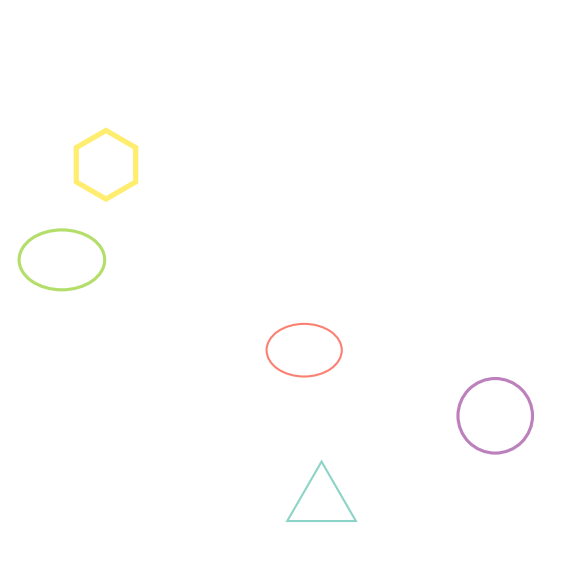[{"shape": "triangle", "thickness": 1, "radius": 0.34, "center": [0.557, 0.131]}, {"shape": "oval", "thickness": 1, "radius": 0.33, "center": [0.527, 0.393]}, {"shape": "oval", "thickness": 1.5, "radius": 0.37, "center": [0.107, 0.549]}, {"shape": "circle", "thickness": 1.5, "radius": 0.32, "center": [0.858, 0.279]}, {"shape": "hexagon", "thickness": 2.5, "radius": 0.3, "center": [0.183, 0.714]}]